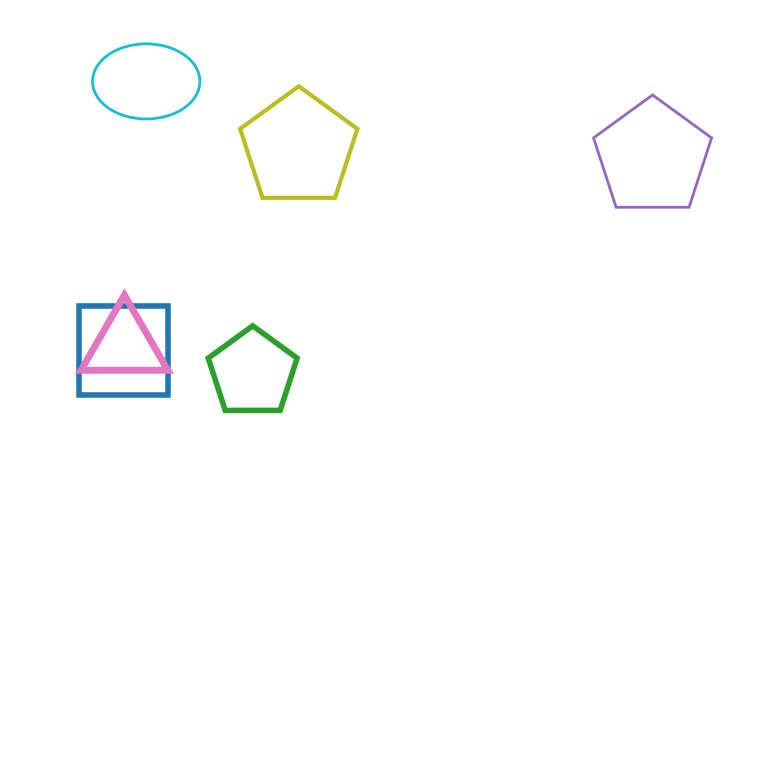[{"shape": "square", "thickness": 2, "radius": 0.29, "center": [0.16, 0.545]}, {"shape": "pentagon", "thickness": 2, "radius": 0.3, "center": [0.328, 0.516]}, {"shape": "pentagon", "thickness": 1, "radius": 0.4, "center": [0.847, 0.796]}, {"shape": "triangle", "thickness": 2.5, "radius": 0.33, "center": [0.162, 0.552]}, {"shape": "pentagon", "thickness": 1.5, "radius": 0.4, "center": [0.388, 0.808]}, {"shape": "oval", "thickness": 1, "radius": 0.35, "center": [0.19, 0.894]}]